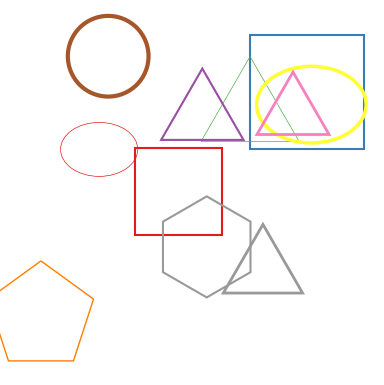[{"shape": "oval", "thickness": 0.5, "radius": 0.5, "center": [0.258, 0.612]}, {"shape": "square", "thickness": 1.5, "radius": 0.56, "center": [0.463, 0.502]}, {"shape": "square", "thickness": 1.5, "radius": 0.74, "center": [0.797, 0.761]}, {"shape": "triangle", "thickness": 0.5, "radius": 0.74, "center": [0.65, 0.706]}, {"shape": "triangle", "thickness": 1.5, "radius": 0.62, "center": [0.525, 0.698]}, {"shape": "pentagon", "thickness": 1, "radius": 0.72, "center": [0.106, 0.179]}, {"shape": "oval", "thickness": 2.5, "radius": 0.71, "center": [0.809, 0.728]}, {"shape": "circle", "thickness": 3, "radius": 0.52, "center": [0.281, 0.854]}, {"shape": "triangle", "thickness": 2, "radius": 0.54, "center": [0.761, 0.705]}, {"shape": "hexagon", "thickness": 1.5, "radius": 0.66, "center": [0.537, 0.359]}, {"shape": "triangle", "thickness": 2, "radius": 0.59, "center": [0.683, 0.298]}]